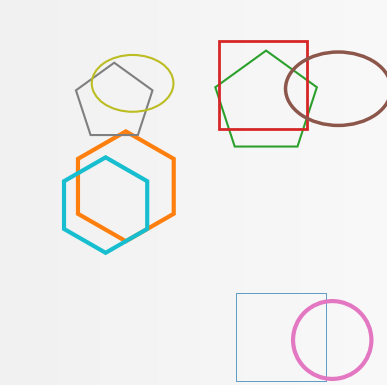[{"shape": "square", "thickness": 0.5, "radius": 0.58, "center": [0.725, 0.125]}, {"shape": "hexagon", "thickness": 3, "radius": 0.71, "center": [0.325, 0.516]}, {"shape": "pentagon", "thickness": 1.5, "radius": 0.69, "center": [0.687, 0.731]}, {"shape": "square", "thickness": 2, "radius": 0.57, "center": [0.678, 0.779]}, {"shape": "oval", "thickness": 2.5, "radius": 0.68, "center": [0.873, 0.77]}, {"shape": "circle", "thickness": 3, "radius": 0.51, "center": [0.857, 0.117]}, {"shape": "pentagon", "thickness": 1.5, "radius": 0.52, "center": [0.295, 0.733]}, {"shape": "oval", "thickness": 1.5, "radius": 0.53, "center": [0.342, 0.783]}, {"shape": "hexagon", "thickness": 3, "radius": 0.62, "center": [0.273, 0.467]}]